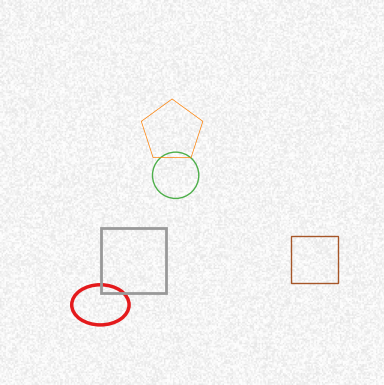[{"shape": "oval", "thickness": 2.5, "radius": 0.37, "center": [0.261, 0.208]}, {"shape": "circle", "thickness": 1, "radius": 0.3, "center": [0.456, 0.545]}, {"shape": "pentagon", "thickness": 0.5, "radius": 0.42, "center": [0.447, 0.659]}, {"shape": "square", "thickness": 1, "radius": 0.31, "center": [0.817, 0.326]}, {"shape": "square", "thickness": 2, "radius": 0.42, "center": [0.346, 0.323]}]